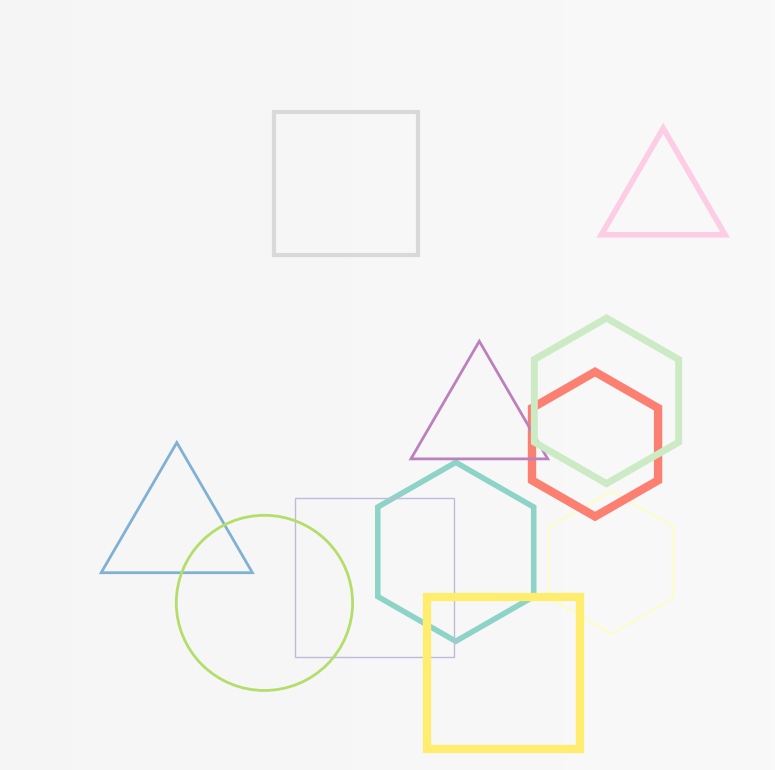[{"shape": "hexagon", "thickness": 2, "radius": 0.58, "center": [0.588, 0.283]}, {"shape": "hexagon", "thickness": 0.5, "radius": 0.46, "center": [0.789, 0.269]}, {"shape": "square", "thickness": 0.5, "radius": 0.51, "center": [0.483, 0.25]}, {"shape": "hexagon", "thickness": 3, "radius": 0.47, "center": [0.768, 0.423]}, {"shape": "triangle", "thickness": 1, "radius": 0.56, "center": [0.228, 0.313]}, {"shape": "circle", "thickness": 1, "radius": 0.57, "center": [0.341, 0.217]}, {"shape": "triangle", "thickness": 2, "radius": 0.46, "center": [0.856, 0.741]}, {"shape": "square", "thickness": 1.5, "radius": 0.46, "center": [0.447, 0.762]}, {"shape": "triangle", "thickness": 1, "radius": 0.51, "center": [0.618, 0.455]}, {"shape": "hexagon", "thickness": 2.5, "radius": 0.54, "center": [0.783, 0.479]}, {"shape": "square", "thickness": 3, "radius": 0.49, "center": [0.649, 0.126]}]